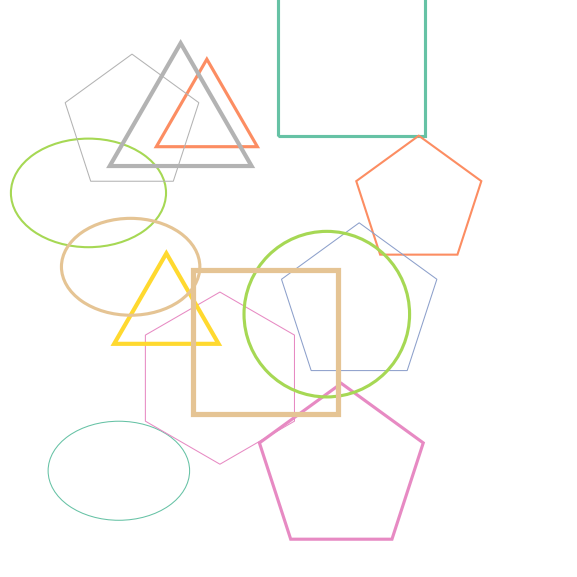[{"shape": "square", "thickness": 1.5, "radius": 0.64, "center": [0.609, 0.892]}, {"shape": "oval", "thickness": 0.5, "radius": 0.61, "center": [0.206, 0.184]}, {"shape": "pentagon", "thickness": 1, "radius": 0.57, "center": [0.725, 0.65]}, {"shape": "triangle", "thickness": 1.5, "radius": 0.51, "center": [0.358, 0.796]}, {"shape": "pentagon", "thickness": 0.5, "radius": 0.71, "center": [0.622, 0.472]}, {"shape": "pentagon", "thickness": 1.5, "radius": 0.75, "center": [0.591, 0.186]}, {"shape": "hexagon", "thickness": 0.5, "radius": 0.75, "center": [0.381, 0.344]}, {"shape": "circle", "thickness": 1.5, "radius": 0.72, "center": [0.566, 0.455]}, {"shape": "oval", "thickness": 1, "radius": 0.67, "center": [0.153, 0.665]}, {"shape": "triangle", "thickness": 2, "radius": 0.52, "center": [0.288, 0.456]}, {"shape": "square", "thickness": 2.5, "radius": 0.63, "center": [0.46, 0.407]}, {"shape": "oval", "thickness": 1.5, "radius": 0.6, "center": [0.226, 0.537]}, {"shape": "pentagon", "thickness": 0.5, "radius": 0.61, "center": [0.229, 0.784]}, {"shape": "triangle", "thickness": 2, "radius": 0.71, "center": [0.313, 0.783]}]